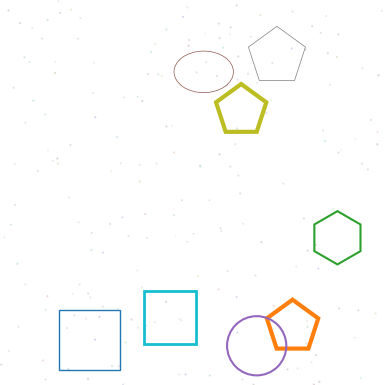[{"shape": "square", "thickness": 1, "radius": 0.39, "center": [0.233, 0.116]}, {"shape": "pentagon", "thickness": 3, "radius": 0.35, "center": [0.76, 0.151]}, {"shape": "hexagon", "thickness": 1.5, "radius": 0.35, "center": [0.876, 0.382]}, {"shape": "circle", "thickness": 1.5, "radius": 0.38, "center": [0.667, 0.102]}, {"shape": "oval", "thickness": 0.5, "radius": 0.39, "center": [0.529, 0.813]}, {"shape": "pentagon", "thickness": 0.5, "radius": 0.39, "center": [0.719, 0.854]}, {"shape": "pentagon", "thickness": 3, "radius": 0.34, "center": [0.626, 0.713]}, {"shape": "square", "thickness": 2, "radius": 0.34, "center": [0.441, 0.175]}]